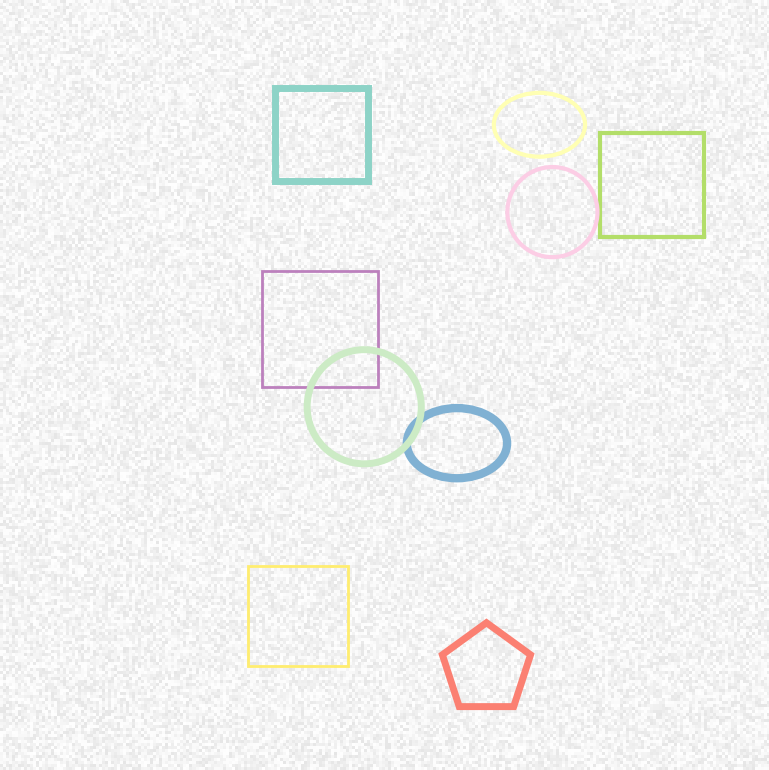[{"shape": "square", "thickness": 2.5, "radius": 0.3, "center": [0.417, 0.825]}, {"shape": "oval", "thickness": 1.5, "radius": 0.3, "center": [0.701, 0.838]}, {"shape": "pentagon", "thickness": 2.5, "radius": 0.3, "center": [0.632, 0.131]}, {"shape": "oval", "thickness": 3, "radius": 0.33, "center": [0.593, 0.424]}, {"shape": "square", "thickness": 1.5, "radius": 0.34, "center": [0.847, 0.76]}, {"shape": "circle", "thickness": 1.5, "radius": 0.29, "center": [0.717, 0.725]}, {"shape": "square", "thickness": 1, "radius": 0.38, "center": [0.415, 0.572]}, {"shape": "circle", "thickness": 2.5, "radius": 0.37, "center": [0.473, 0.472]}, {"shape": "square", "thickness": 1, "radius": 0.32, "center": [0.387, 0.2]}]